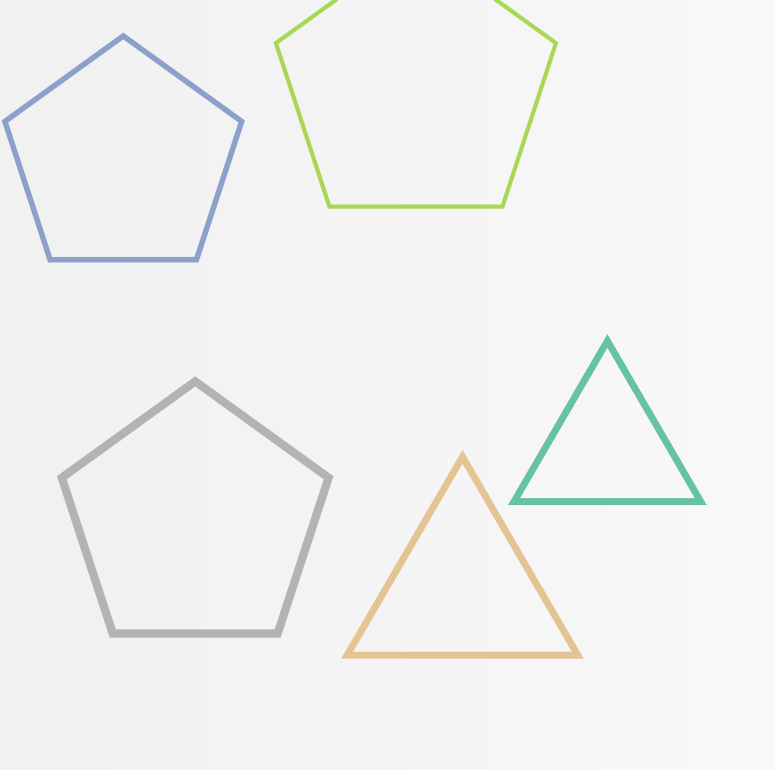[{"shape": "triangle", "thickness": 2.5, "radius": 0.7, "center": [0.784, 0.418]}, {"shape": "pentagon", "thickness": 2, "radius": 0.8, "center": [0.159, 0.793]}, {"shape": "pentagon", "thickness": 1.5, "radius": 0.95, "center": [0.537, 0.885]}, {"shape": "triangle", "thickness": 2.5, "radius": 0.86, "center": [0.597, 0.235]}, {"shape": "pentagon", "thickness": 3, "radius": 0.91, "center": [0.252, 0.324]}]